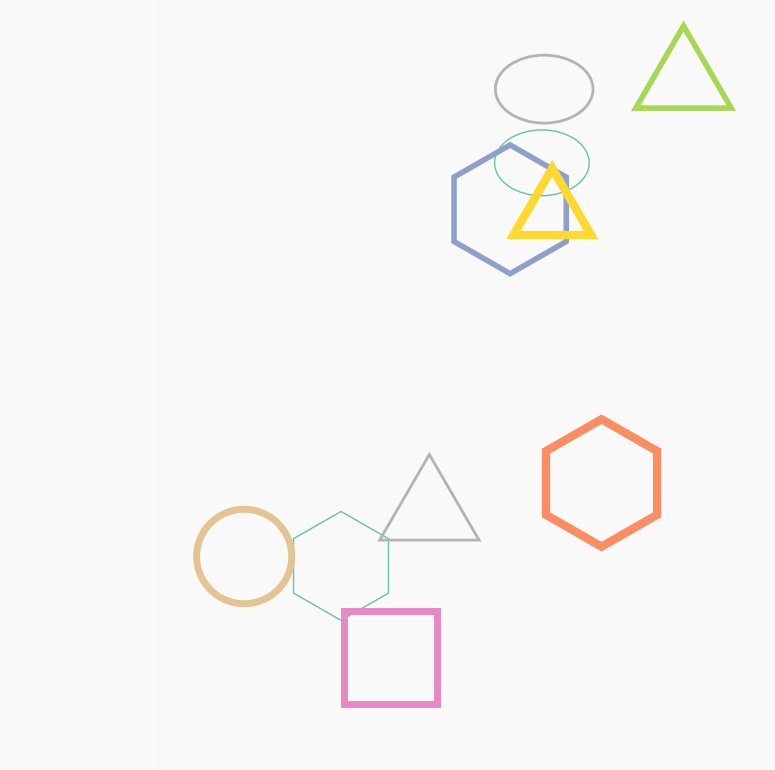[{"shape": "hexagon", "thickness": 0.5, "radius": 0.35, "center": [0.44, 0.265]}, {"shape": "oval", "thickness": 0.5, "radius": 0.31, "center": [0.699, 0.789]}, {"shape": "hexagon", "thickness": 3, "radius": 0.41, "center": [0.776, 0.373]}, {"shape": "hexagon", "thickness": 2, "radius": 0.42, "center": [0.658, 0.728]}, {"shape": "square", "thickness": 2.5, "radius": 0.3, "center": [0.504, 0.146]}, {"shape": "triangle", "thickness": 2, "radius": 0.36, "center": [0.882, 0.895]}, {"shape": "triangle", "thickness": 3, "radius": 0.29, "center": [0.713, 0.724]}, {"shape": "circle", "thickness": 2.5, "radius": 0.31, "center": [0.315, 0.277]}, {"shape": "triangle", "thickness": 1, "radius": 0.37, "center": [0.554, 0.336]}, {"shape": "oval", "thickness": 1, "radius": 0.32, "center": [0.702, 0.884]}]